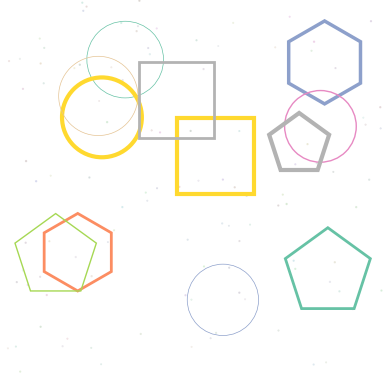[{"shape": "pentagon", "thickness": 2, "radius": 0.58, "center": [0.852, 0.292]}, {"shape": "circle", "thickness": 0.5, "radius": 0.5, "center": [0.325, 0.845]}, {"shape": "hexagon", "thickness": 2, "radius": 0.5, "center": [0.202, 0.345]}, {"shape": "hexagon", "thickness": 2.5, "radius": 0.54, "center": [0.843, 0.838]}, {"shape": "circle", "thickness": 0.5, "radius": 0.46, "center": [0.579, 0.221]}, {"shape": "circle", "thickness": 1, "radius": 0.47, "center": [0.832, 0.672]}, {"shape": "pentagon", "thickness": 1, "radius": 0.56, "center": [0.145, 0.334]}, {"shape": "circle", "thickness": 3, "radius": 0.52, "center": [0.265, 0.695]}, {"shape": "square", "thickness": 3, "radius": 0.5, "center": [0.56, 0.595]}, {"shape": "circle", "thickness": 0.5, "radius": 0.51, "center": [0.255, 0.751]}, {"shape": "pentagon", "thickness": 3, "radius": 0.41, "center": [0.777, 0.625]}, {"shape": "square", "thickness": 2, "radius": 0.49, "center": [0.458, 0.74]}]